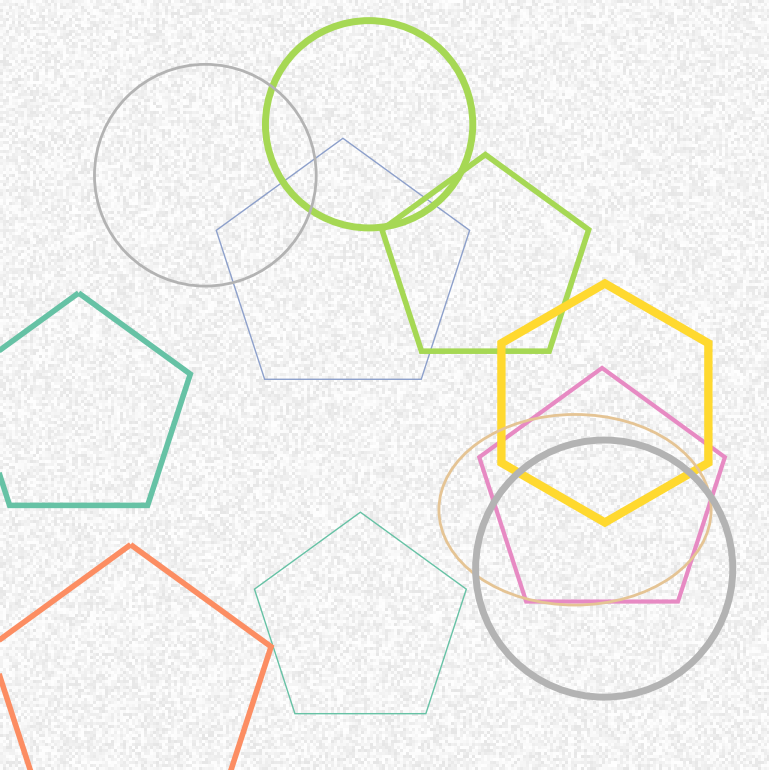[{"shape": "pentagon", "thickness": 2, "radius": 0.76, "center": [0.102, 0.467]}, {"shape": "pentagon", "thickness": 0.5, "radius": 0.72, "center": [0.468, 0.19]}, {"shape": "pentagon", "thickness": 2, "radius": 0.96, "center": [0.17, 0.101]}, {"shape": "pentagon", "thickness": 0.5, "radius": 0.86, "center": [0.445, 0.647]}, {"shape": "pentagon", "thickness": 1.5, "radius": 0.84, "center": [0.782, 0.354]}, {"shape": "circle", "thickness": 2.5, "radius": 0.67, "center": [0.479, 0.839]}, {"shape": "pentagon", "thickness": 2, "radius": 0.71, "center": [0.63, 0.658]}, {"shape": "hexagon", "thickness": 3, "radius": 0.78, "center": [0.786, 0.477]}, {"shape": "oval", "thickness": 1, "radius": 0.88, "center": [0.747, 0.338]}, {"shape": "circle", "thickness": 1, "radius": 0.72, "center": [0.267, 0.772]}, {"shape": "circle", "thickness": 2.5, "radius": 0.83, "center": [0.785, 0.262]}]